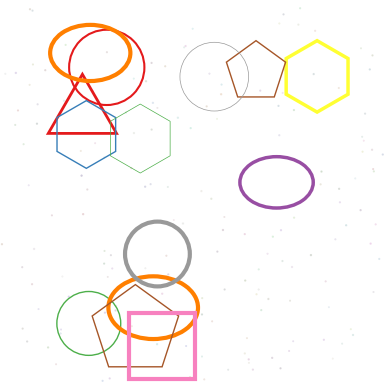[{"shape": "triangle", "thickness": 2, "radius": 0.51, "center": [0.214, 0.705]}, {"shape": "circle", "thickness": 1.5, "radius": 0.49, "center": [0.277, 0.825]}, {"shape": "hexagon", "thickness": 1, "radius": 0.44, "center": [0.224, 0.651]}, {"shape": "circle", "thickness": 1, "radius": 0.41, "center": [0.231, 0.16]}, {"shape": "hexagon", "thickness": 0.5, "radius": 0.45, "center": [0.364, 0.64]}, {"shape": "oval", "thickness": 2.5, "radius": 0.48, "center": [0.718, 0.526]}, {"shape": "oval", "thickness": 3, "radius": 0.52, "center": [0.234, 0.862]}, {"shape": "oval", "thickness": 3, "radius": 0.58, "center": [0.398, 0.201]}, {"shape": "hexagon", "thickness": 2.5, "radius": 0.46, "center": [0.824, 0.802]}, {"shape": "pentagon", "thickness": 1, "radius": 0.4, "center": [0.665, 0.814]}, {"shape": "pentagon", "thickness": 1, "radius": 0.59, "center": [0.352, 0.143]}, {"shape": "square", "thickness": 3, "radius": 0.43, "center": [0.42, 0.101]}, {"shape": "circle", "thickness": 0.5, "radius": 0.45, "center": [0.557, 0.801]}, {"shape": "circle", "thickness": 3, "radius": 0.42, "center": [0.409, 0.34]}]